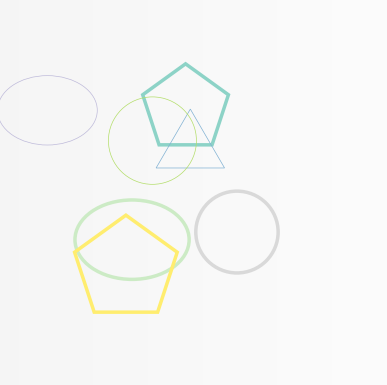[{"shape": "pentagon", "thickness": 2.5, "radius": 0.58, "center": [0.479, 0.718]}, {"shape": "oval", "thickness": 0.5, "radius": 0.64, "center": [0.122, 0.713]}, {"shape": "triangle", "thickness": 0.5, "radius": 0.51, "center": [0.491, 0.615]}, {"shape": "circle", "thickness": 0.5, "radius": 0.57, "center": [0.393, 0.635]}, {"shape": "circle", "thickness": 2.5, "radius": 0.53, "center": [0.612, 0.397]}, {"shape": "oval", "thickness": 2.5, "radius": 0.74, "center": [0.341, 0.377]}, {"shape": "pentagon", "thickness": 2.5, "radius": 0.7, "center": [0.325, 0.302]}]